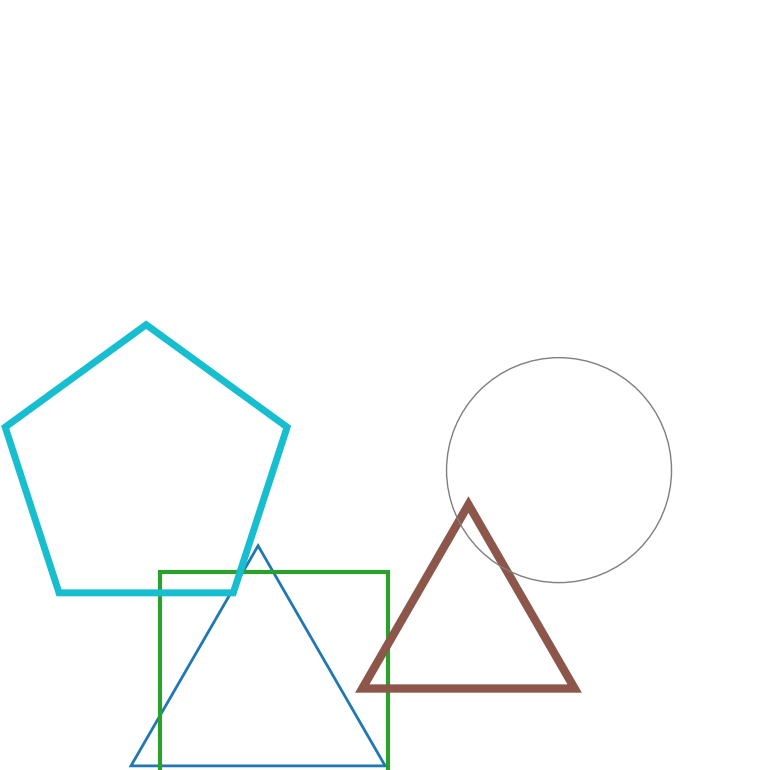[{"shape": "triangle", "thickness": 1, "radius": 0.95, "center": [0.335, 0.101]}, {"shape": "square", "thickness": 1.5, "radius": 0.74, "center": [0.356, 0.109]}, {"shape": "triangle", "thickness": 3, "radius": 0.8, "center": [0.608, 0.185]}, {"shape": "circle", "thickness": 0.5, "radius": 0.73, "center": [0.726, 0.389]}, {"shape": "pentagon", "thickness": 2.5, "radius": 0.96, "center": [0.19, 0.386]}]